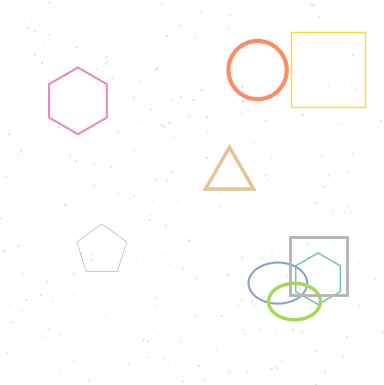[{"shape": "hexagon", "thickness": 1, "radius": 0.33, "center": [0.826, 0.276]}, {"shape": "circle", "thickness": 3, "radius": 0.38, "center": [0.669, 0.818]}, {"shape": "oval", "thickness": 1.5, "radius": 0.38, "center": [0.722, 0.265]}, {"shape": "hexagon", "thickness": 1.5, "radius": 0.43, "center": [0.202, 0.738]}, {"shape": "oval", "thickness": 2.5, "radius": 0.34, "center": [0.765, 0.217]}, {"shape": "square", "thickness": 1, "radius": 0.48, "center": [0.851, 0.819]}, {"shape": "triangle", "thickness": 2.5, "radius": 0.36, "center": [0.596, 0.545]}, {"shape": "square", "thickness": 2, "radius": 0.37, "center": [0.827, 0.31]}, {"shape": "pentagon", "thickness": 0.5, "radius": 0.34, "center": [0.264, 0.35]}]